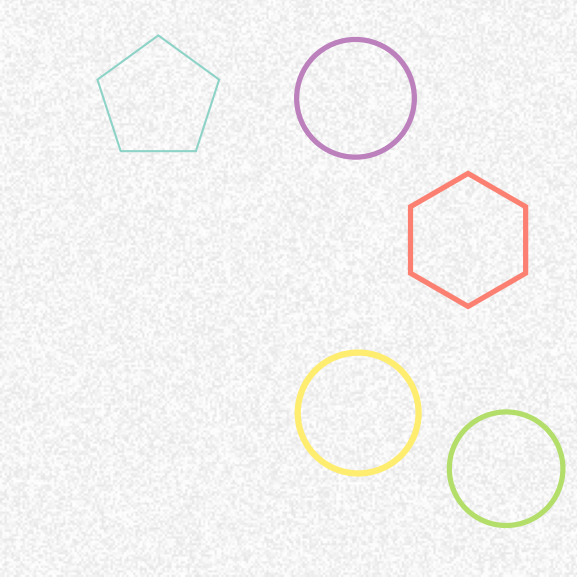[{"shape": "pentagon", "thickness": 1, "radius": 0.55, "center": [0.274, 0.827]}, {"shape": "hexagon", "thickness": 2.5, "radius": 0.58, "center": [0.811, 0.584]}, {"shape": "circle", "thickness": 2.5, "radius": 0.49, "center": [0.876, 0.188]}, {"shape": "circle", "thickness": 2.5, "radius": 0.51, "center": [0.616, 0.829]}, {"shape": "circle", "thickness": 3, "radius": 0.52, "center": [0.62, 0.284]}]